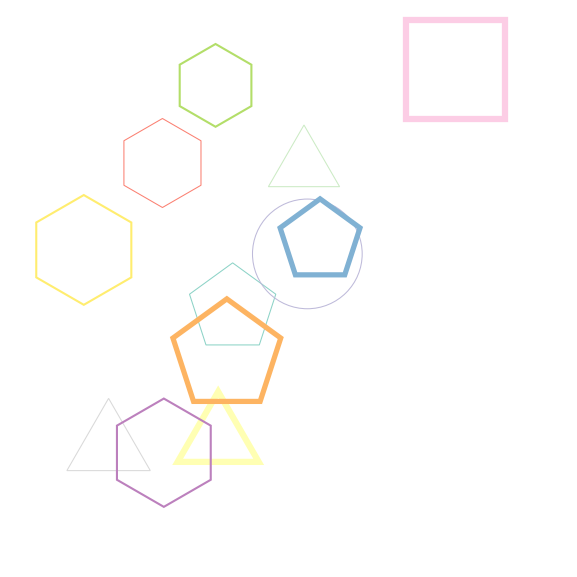[{"shape": "pentagon", "thickness": 0.5, "radius": 0.39, "center": [0.403, 0.465]}, {"shape": "triangle", "thickness": 3, "radius": 0.41, "center": [0.378, 0.24]}, {"shape": "circle", "thickness": 0.5, "radius": 0.47, "center": [0.532, 0.559]}, {"shape": "hexagon", "thickness": 0.5, "radius": 0.39, "center": [0.281, 0.717]}, {"shape": "pentagon", "thickness": 2.5, "radius": 0.36, "center": [0.554, 0.582]}, {"shape": "pentagon", "thickness": 2.5, "radius": 0.49, "center": [0.393, 0.383]}, {"shape": "hexagon", "thickness": 1, "radius": 0.36, "center": [0.373, 0.851]}, {"shape": "square", "thickness": 3, "radius": 0.43, "center": [0.789, 0.878]}, {"shape": "triangle", "thickness": 0.5, "radius": 0.42, "center": [0.188, 0.226]}, {"shape": "hexagon", "thickness": 1, "radius": 0.47, "center": [0.284, 0.215]}, {"shape": "triangle", "thickness": 0.5, "radius": 0.36, "center": [0.526, 0.711]}, {"shape": "hexagon", "thickness": 1, "radius": 0.48, "center": [0.145, 0.566]}]